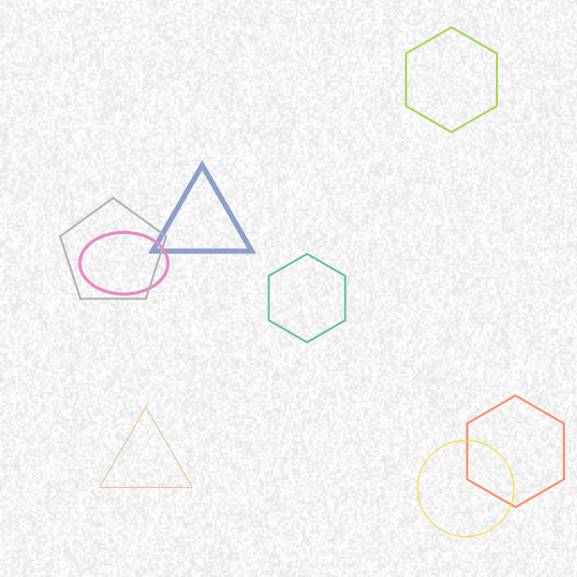[{"shape": "hexagon", "thickness": 1, "radius": 0.38, "center": [0.532, 0.483]}, {"shape": "hexagon", "thickness": 1, "radius": 0.48, "center": [0.893, 0.218]}, {"shape": "triangle", "thickness": 2.5, "radius": 0.5, "center": [0.35, 0.614]}, {"shape": "oval", "thickness": 1.5, "radius": 0.38, "center": [0.215, 0.543]}, {"shape": "hexagon", "thickness": 1, "radius": 0.45, "center": [0.782, 0.861]}, {"shape": "circle", "thickness": 0.5, "radius": 0.42, "center": [0.806, 0.153]}, {"shape": "triangle", "thickness": 0.5, "radius": 0.46, "center": [0.253, 0.201]}, {"shape": "pentagon", "thickness": 1, "radius": 0.48, "center": [0.196, 0.56]}]